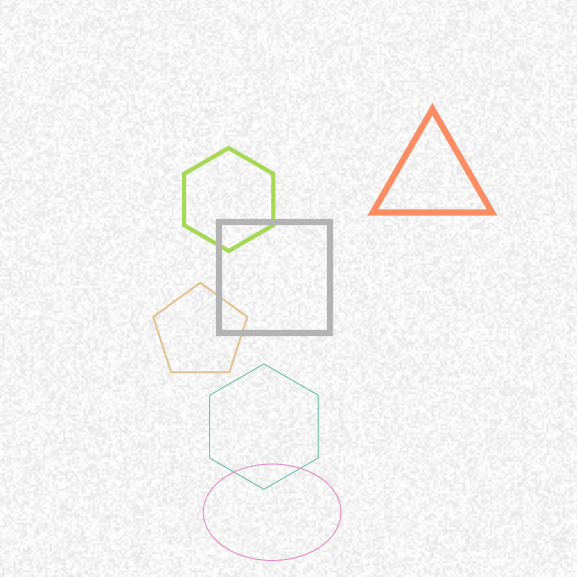[{"shape": "hexagon", "thickness": 0.5, "radius": 0.54, "center": [0.457, 0.26]}, {"shape": "triangle", "thickness": 3, "radius": 0.6, "center": [0.749, 0.691]}, {"shape": "oval", "thickness": 0.5, "radius": 0.6, "center": [0.471, 0.112]}, {"shape": "hexagon", "thickness": 2, "radius": 0.45, "center": [0.396, 0.654]}, {"shape": "pentagon", "thickness": 1, "radius": 0.43, "center": [0.347, 0.424]}, {"shape": "square", "thickness": 3, "radius": 0.48, "center": [0.475, 0.519]}]